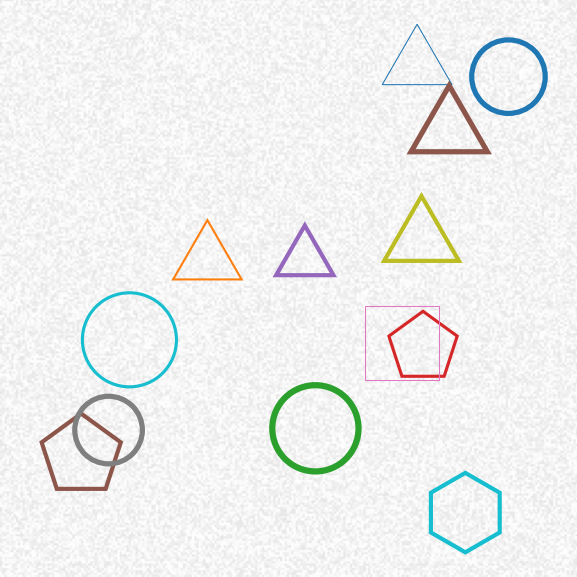[{"shape": "circle", "thickness": 2.5, "radius": 0.32, "center": [0.88, 0.866]}, {"shape": "triangle", "thickness": 0.5, "radius": 0.35, "center": [0.722, 0.887]}, {"shape": "triangle", "thickness": 1, "radius": 0.34, "center": [0.359, 0.55]}, {"shape": "circle", "thickness": 3, "radius": 0.37, "center": [0.546, 0.257]}, {"shape": "pentagon", "thickness": 1.5, "radius": 0.31, "center": [0.733, 0.398]}, {"shape": "triangle", "thickness": 2, "radius": 0.29, "center": [0.528, 0.551]}, {"shape": "triangle", "thickness": 2.5, "radius": 0.38, "center": [0.778, 0.775]}, {"shape": "pentagon", "thickness": 2, "radius": 0.36, "center": [0.141, 0.211]}, {"shape": "square", "thickness": 0.5, "radius": 0.32, "center": [0.697, 0.405]}, {"shape": "circle", "thickness": 2.5, "radius": 0.29, "center": [0.188, 0.254]}, {"shape": "triangle", "thickness": 2, "radius": 0.37, "center": [0.73, 0.585]}, {"shape": "circle", "thickness": 1.5, "radius": 0.41, "center": [0.224, 0.411]}, {"shape": "hexagon", "thickness": 2, "radius": 0.34, "center": [0.806, 0.112]}]